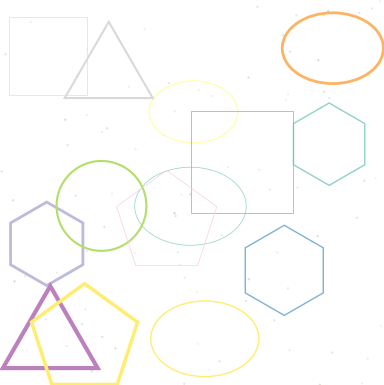[{"shape": "hexagon", "thickness": 1, "radius": 0.53, "center": [0.855, 0.626]}, {"shape": "oval", "thickness": 0.5, "radius": 0.72, "center": [0.495, 0.464]}, {"shape": "oval", "thickness": 1, "radius": 0.57, "center": [0.502, 0.709]}, {"shape": "hexagon", "thickness": 2, "radius": 0.54, "center": [0.121, 0.367]}, {"shape": "square", "thickness": 0.5, "radius": 0.66, "center": [0.628, 0.58]}, {"shape": "hexagon", "thickness": 1, "radius": 0.58, "center": [0.738, 0.298]}, {"shape": "oval", "thickness": 2, "radius": 0.66, "center": [0.864, 0.875]}, {"shape": "circle", "thickness": 1.5, "radius": 0.58, "center": [0.264, 0.465]}, {"shape": "pentagon", "thickness": 0.5, "radius": 0.68, "center": [0.433, 0.421]}, {"shape": "triangle", "thickness": 1.5, "radius": 0.66, "center": [0.282, 0.811]}, {"shape": "triangle", "thickness": 3, "radius": 0.71, "center": [0.131, 0.115]}, {"shape": "square", "thickness": 0.5, "radius": 0.51, "center": [0.125, 0.854]}, {"shape": "pentagon", "thickness": 2.5, "radius": 0.72, "center": [0.22, 0.119]}, {"shape": "oval", "thickness": 1, "radius": 0.7, "center": [0.532, 0.12]}]